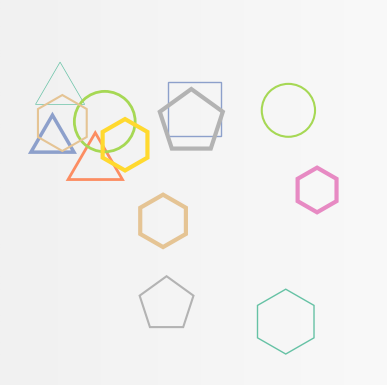[{"shape": "hexagon", "thickness": 1, "radius": 0.42, "center": [0.737, 0.165]}, {"shape": "triangle", "thickness": 0.5, "radius": 0.37, "center": [0.155, 0.765]}, {"shape": "triangle", "thickness": 2, "radius": 0.4, "center": [0.246, 0.574]}, {"shape": "triangle", "thickness": 2.5, "radius": 0.32, "center": [0.135, 0.637]}, {"shape": "square", "thickness": 1, "radius": 0.35, "center": [0.502, 0.717]}, {"shape": "hexagon", "thickness": 3, "radius": 0.29, "center": [0.818, 0.507]}, {"shape": "circle", "thickness": 2, "radius": 0.39, "center": [0.27, 0.684]}, {"shape": "circle", "thickness": 1.5, "radius": 0.34, "center": [0.744, 0.713]}, {"shape": "hexagon", "thickness": 3, "radius": 0.33, "center": [0.323, 0.624]}, {"shape": "hexagon", "thickness": 1.5, "radius": 0.36, "center": [0.161, 0.681]}, {"shape": "hexagon", "thickness": 3, "radius": 0.34, "center": [0.421, 0.426]}, {"shape": "pentagon", "thickness": 3, "radius": 0.43, "center": [0.494, 0.683]}, {"shape": "pentagon", "thickness": 1.5, "radius": 0.37, "center": [0.43, 0.209]}]